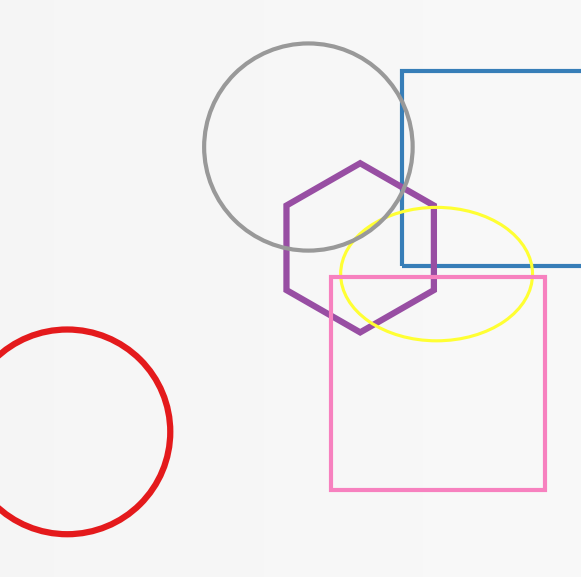[{"shape": "circle", "thickness": 3, "radius": 0.89, "center": [0.116, 0.251]}, {"shape": "square", "thickness": 2, "radius": 0.84, "center": [0.86, 0.707]}, {"shape": "hexagon", "thickness": 3, "radius": 0.73, "center": [0.62, 0.57]}, {"shape": "oval", "thickness": 1.5, "radius": 0.83, "center": [0.751, 0.525]}, {"shape": "square", "thickness": 2, "radius": 0.92, "center": [0.754, 0.335]}, {"shape": "circle", "thickness": 2, "radius": 0.9, "center": [0.531, 0.745]}]